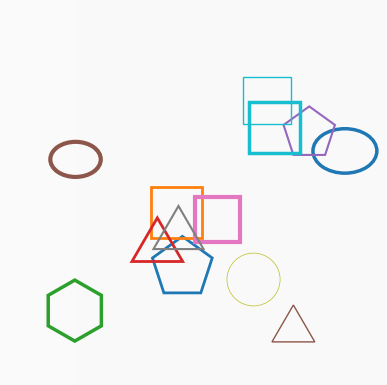[{"shape": "pentagon", "thickness": 2, "radius": 0.41, "center": [0.471, 0.305]}, {"shape": "oval", "thickness": 2.5, "radius": 0.41, "center": [0.89, 0.608]}, {"shape": "square", "thickness": 2, "radius": 0.33, "center": [0.456, 0.448]}, {"shape": "hexagon", "thickness": 2.5, "radius": 0.4, "center": [0.193, 0.193]}, {"shape": "triangle", "thickness": 2, "radius": 0.38, "center": [0.406, 0.359]}, {"shape": "pentagon", "thickness": 1.5, "radius": 0.35, "center": [0.798, 0.654]}, {"shape": "oval", "thickness": 3, "radius": 0.33, "center": [0.195, 0.586]}, {"shape": "triangle", "thickness": 1, "radius": 0.32, "center": [0.757, 0.144]}, {"shape": "square", "thickness": 3, "radius": 0.29, "center": [0.562, 0.429]}, {"shape": "triangle", "thickness": 1.5, "radius": 0.37, "center": [0.461, 0.39]}, {"shape": "circle", "thickness": 0.5, "radius": 0.34, "center": [0.654, 0.274]}, {"shape": "square", "thickness": 1, "radius": 0.31, "center": [0.69, 0.739]}, {"shape": "square", "thickness": 2.5, "radius": 0.33, "center": [0.709, 0.669]}]